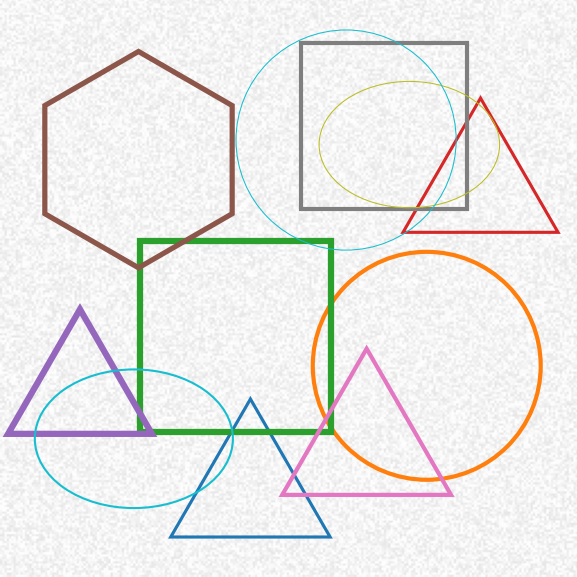[{"shape": "triangle", "thickness": 1.5, "radius": 0.8, "center": [0.434, 0.149]}, {"shape": "circle", "thickness": 2, "radius": 0.99, "center": [0.739, 0.366]}, {"shape": "square", "thickness": 3, "radius": 0.83, "center": [0.408, 0.416]}, {"shape": "triangle", "thickness": 1.5, "radius": 0.77, "center": [0.832, 0.674]}, {"shape": "triangle", "thickness": 3, "radius": 0.72, "center": [0.139, 0.32]}, {"shape": "hexagon", "thickness": 2.5, "radius": 0.94, "center": [0.24, 0.723]}, {"shape": "triangle", "thickness": 2, "radius": 0.84, "center": [0.635, 0.227]}, {"shape": "square", "thickness": 2, "radius": 0.72, "center": [0.665, 0.78]}, {"shape": "oval", "thickness": 0.5, "radius": 0.78, "center": [0.709, 0.749]}, {"shape": "circle", "thickness": 0.5, "radius": 0.95, "center": [0.599, 0.757]}, {"shape": "oval", "thickness": 1, "radius": 0.86, "center": [0.232, 0.239]}]